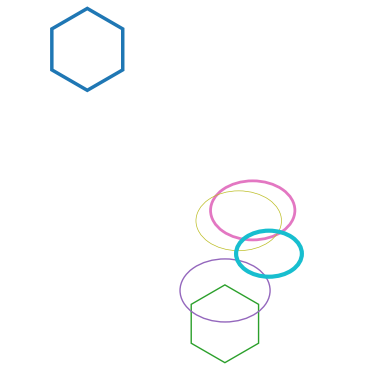[{"shape": "hexagon", "thickness": 2.5, "radius": 0.53, "center": [0.227, 0.872]}, {"shape": "hexagon", "thickness": 1, "radius": 0.5, "center": [0.584, 0.159]}, {"shape": "oval", "thickness": 1, "radius": 0.58, "center": [0.585, 0.246]}, {"shape": "oval", "thickness": 2, "radius": 0.55, "center": [0.656, 0.454]}, {"shape": "oval", "thickness": 0.5, "radius": 0.56, "center": [0.62, 0.427]}, {"shape": "oval", "thickness": 3, "radius": 0.43, "center": [0.699, 0.341]}]